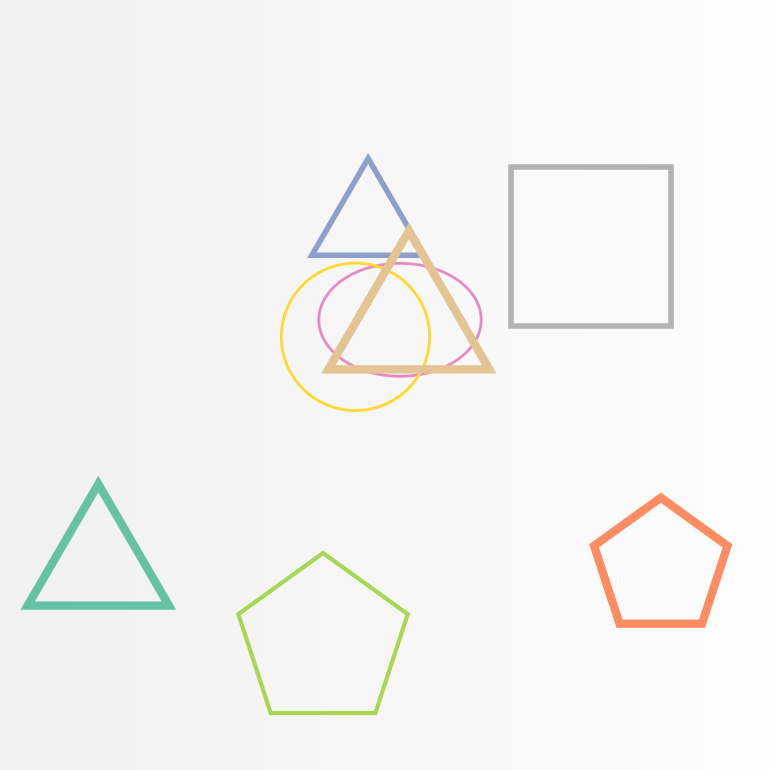[{"shape": "triangle", "thickness": 3, "radius": 0.53, "center": [0.127, 0.266]}, {"shape": "pentagon", "thickness": 3, "radius": 0.45, "center": [0.853, 0.263]}, {"shape": "triangle", "thickness": 2, "radius": 0.42, "center": [0.475, 0.71]}, {"shape": "oval", "thickness": 1, "radius": 0.52, "center": [0.516, 0.585]}, {"shape": "pentagon", "thickness": 1.5, "radius": 0.57, "center": [0.417, 0.167]}, {"shape": "circle", "thickness": 1, "radius": 0.48, "center": [0.459, 0.563]}, {"shape": "triangle", "thickness": 3, "radius": 0.6, "center": [0.528, 0.58]}, {"shape": "square", "thickness": 2, "radius": 0.52, "center": [0.762, 0.68]}]